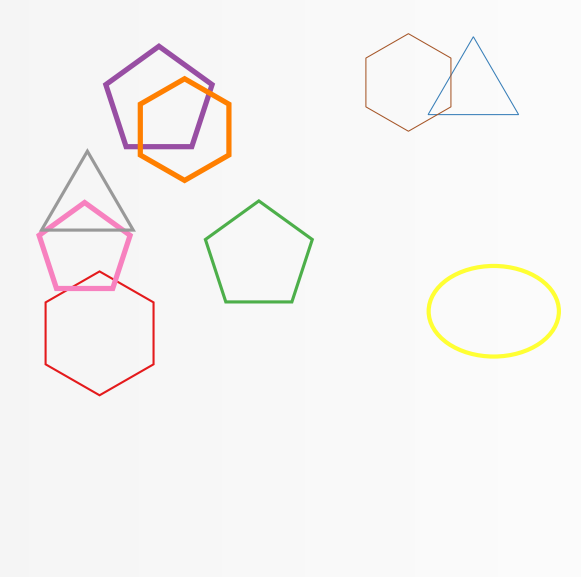[{"shape": "hexagon", "thickness": 1, "radius": 0.54, "center": [0.171, 0.422]}, {"shape": "triangle", "thickness": 0.5, "radius": 0.45, "center": [0.814, 0.846]}, {"shape": "pentagon", "thickness": 1.5, "radius": 0.48, "center": [0.445, 0.555]}, {"shape": "pentagon", "thickness": 2.5, "radius": 0.48, "center": [0.273, 0.823]}, {"shape": "hexagon", "thickness": 2.5, "radius": 0.44, "center": [0.318, 0.775]}, {"shape": "oval", "thickness": 2, "radius": 0.56, "center": [0.85, 0.46]}, {"shape": "hexagon", "thickness": 0.5, "radius": 0.42, "center": [0.703, 0.856]}, {"shape": "pentagon", "thickness": 2.5, "radius": 0.41, "center": [0.146, 0.566]}, {"shape": "triangle", "thickness": 1.5, "radius": 0.46, "center": [0.15, 0.646]}]